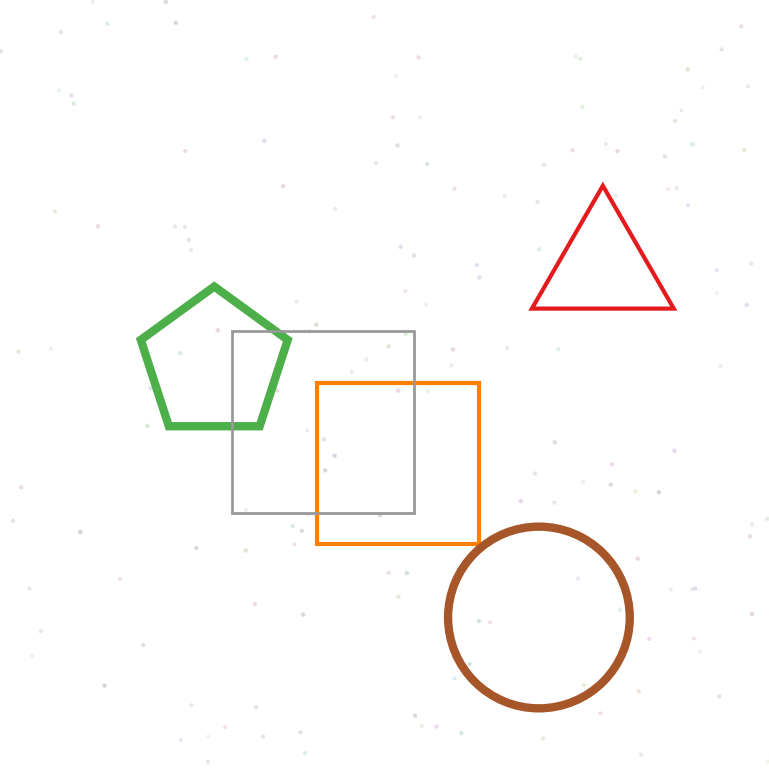[{"shape": "triangle", "thickness": 1.5, "radius": 0.53, "center": [0.783, 0.652]}, {"shape": "pentagon", "thickness": 3, "radius": 0.5, "center": [0.278, 0.528]}, {"shape": "square", "thickness": 1.5, "radius": 0.53, "center": [0.516, 0.398]}, {"shape": "circle", "thickness": 3, "radius": 0.59, "center": [0.7, 0.198]}, {"shape": "square", "thickness": 1, "radius": 0.59, "center": [0.42, 0.452]}]